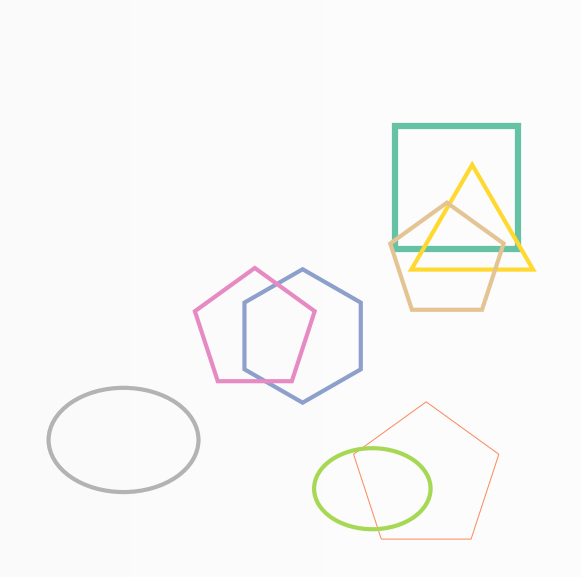[{"shape": "square", "thickness": 3, "radius": 0.53, "center": [0.785, 0.674]}, {"shape": "pentagon", "thickness": 0.5, "radius": 0.66, "center": [0.733, 0.172]}, {"shape": "hexagon", "thickness": 2, "radius": 0.58, "center": [0.521, 0.417]}, {"shape": "pentagon", "thickness": 2, "radius": 0.54, "center": [0.438, 0.427]}, {"shape": "oval", "thickness": 2, "radius": 0.5, "center": [0.641, 0.153]}, {"shape": "triangle", "thickness": 2, "radius": 0.6, "center": [0.812, 0.593]}, {"shape": "pentagon", "thickness": 2, "radius": 0.51, "center": [0.769, 0.546]}, {"shape": "oval", "thickness": 2, "radius": 0.64, "center": [0.213, 0.237]}]